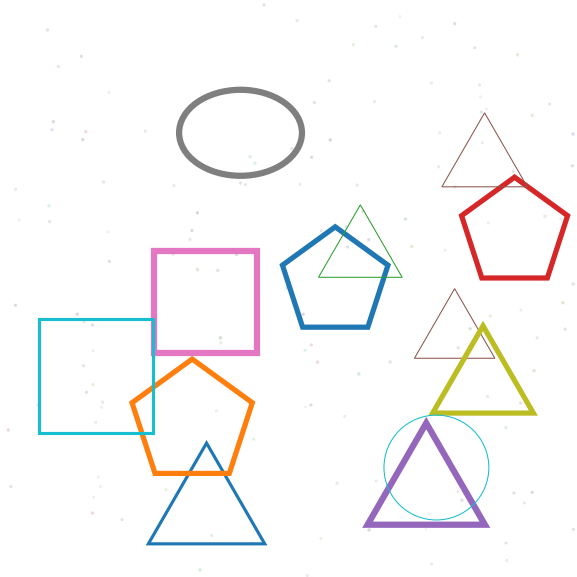[{"shape": "triangle", "thickness": 1.5, "radius": 0.58, "center": [0.358, 0.116]}, {"shape": "pentagon", "thickness": 2.5, "radius": 0.48, "center": [0.58, 0.51]}, {"shape": "pentagon", "thickness": 2.5, "radius": 0.55, "center": [0.333, 0.268]}, {"shape": "triangle", "thickness": 0.5, "radius": 0.42, "center": [0.624, 0.561]}, {"shape": "pentagon", "thickness": 2.5, "radius": 0.48, "center": [0.891, 0.596]}, {"shape": "triangle", "thickness": 3, "radius": 0.59, "center": [0.738, 0.149]}, {"shape": "triangle", "thickness": 0.5, "radius": 0.4, "center": [0.787, 0.419]}, {"shape": "triangle", "thickness": 0.5, "radius": 0.43, "center": [0.839, 0.718]}, {"shape": "square", "thickness": 3, "radius": 0.44, "center": [0.356, 0.476]}, {"shape": "oval", "thickness": 3, "radius": 0.53, "center": [0.416, 0.769]}, {"shape": "triangle", "thickness": 2.5, "radius": 0.5, "center": [0.836, 0.334]}, {"shape": "circle", "thickness": 0.5, "radius": 0.45, "center": [0.756, 0.19]}, {"shape": "square", "thickness": 1.5, "radius": 0.49, "center": [0.167, 0.348]}]